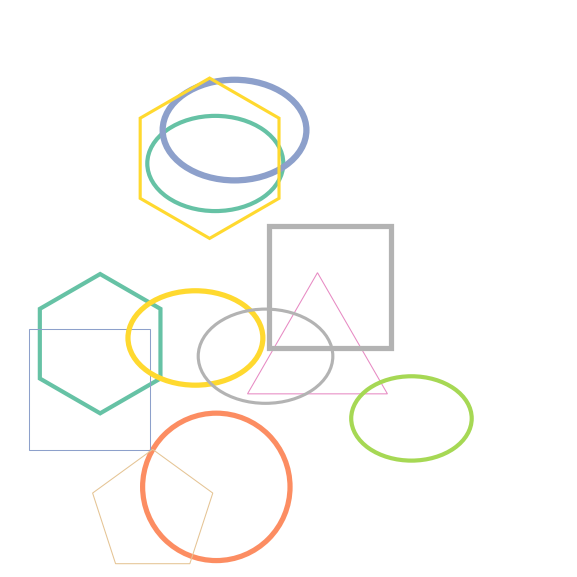[{"shape": "hexagon", "thickness": 2, "radius": 0.6, "center": [0.173, 0.404]}, {"shape": "oval", "thickness": 2, "radius": 0.59, "center": [0.373, 0.716]}, {"shape": "circle", "thickness": 2.5, "radius": 0.64, "center": [0.375, 0.156]}, {"shape": "square", "thickness": 0.5, "radius": 0.52, "center": [0.155, 0.325]}, {"shape": "oval", "thickness": 3, "radius": 0.62, "center": [0.406, 0.774]}, {"shape": "triangle", "thickness": 0.5, "radius": 0.7, "center": [0.55, 0.387]}, {"shape": "oval", "thickness": 2, "radius": 0.52, "center": [0.712, 0.275]}, {"shape": "oval", "thickness": 2.5, "radius": 0.58, "center": [0.338, 0.414]}, {"shape": "hexagon", "thickness": 1.5, "radius": 0.69, "center": [0.363, 0.725]}, {"shape": "pentagon", "thickness": 0.5, "radius": 0.55, "center": [0.264, 0.112]}, {"shape": "oval", "thickness": 1.5, "radius": 0.58, "center": [0.46, 0.382]}, {"shape": "square", "thickness": 2.5, "radius": 0.53, "center": [0.571, 0.502]}]